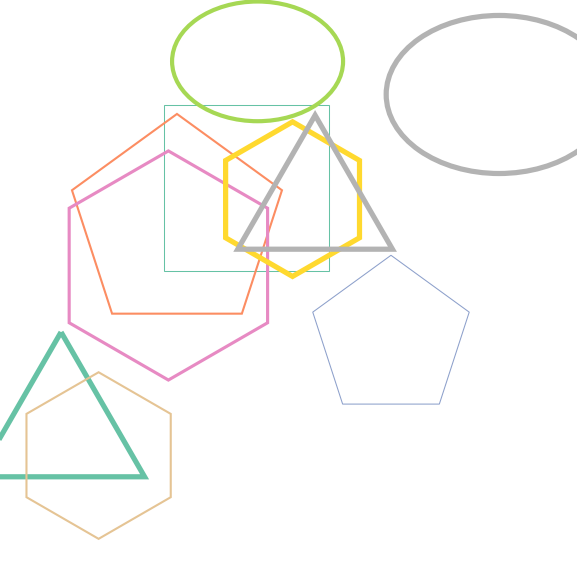[{"shape": "square", "thickness": 0.5, "radius": 0.72, "center": [0.427, 0.674]}, {"shape": "triangle", "thickness": 2.5, "radius": 0.84, "center": [0.106, 0.257]}, {"shape": "pentagon", "thickness": 1, "radius": 0.96, "center": [0.306, 0.611]}, {"shape": "pentagon", "thickness": 0.5, "radius": 0.71, "center": [0.677, 0.415]}, {"shape": "hexagon", "thickness": 1.5, "radius": 0.99, "center": [0.292, 0.539]}, {"shape": "oval", "thickness": 2, "radius": 0.74, "center": [0.446, 0.893]}, {"shape": "hexagon", "thickness": 2.5, "radius": 0.67, "center": [0.507, 0.654]}, {"shape": "hexagon", "thickness": 1, "radius": 0.72, "center": [0.171, 0.21]}, {"shape": "triangle", "thickness": 2.5, "radius": 0.77, "center": [0.546, 0.645]}, {"shape": "oval", "thickness": 2.5, "radius": 0.98, "center": [0.864, 0.836]}]